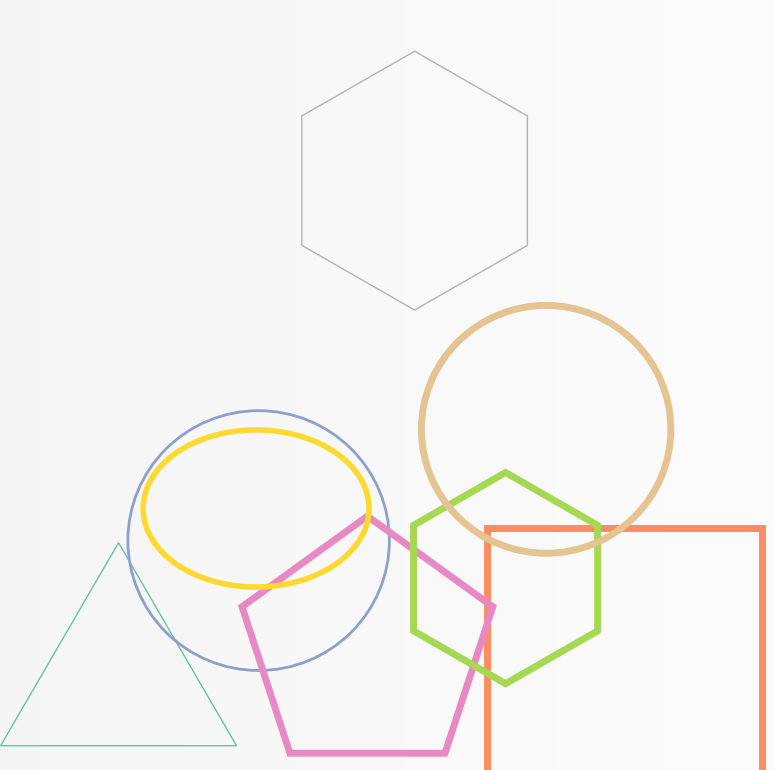[{"shape": "triangle", "thickness": 0.5, "radius": 0.88, "center": [0.153, 0.119]}, {"shape": "square", "thickness": 2.5, "radius": 0.88, "center": [0.806, 0.138]}, {"shape": "circle", "thickness": 1, "radius": 0.84, "center": [0.334, 0.298]}, {"shape": "pentagon", "thickness": 2.5, "radius": 0.85, "center": [0.474, 0.159]}, {"shape": "hexagon", "thickness": 2.5, "radius": 0.69, "center": [0.652, 0.249]}, {"shape": "oval", "thickness": 2, "radius": 0.73, "center": [0.33, 0.34]}, {"shape": "circle", "thickness": 2.5, "radius": 0.8, "center": [0.705, 0.442]}, {"shape": "hexagon", "thickness": 0.5, "radius": 0.84, "center": [0.535, 0.765]}]